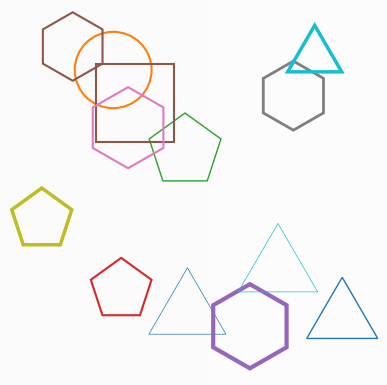[{"shape": "triangle", "thickness": 1, "radius": 0.53, "center": [0.883, 0.174]}, {"shape": "triangle", "thickness": 0.5, "radius": 0.57, "center": [0.484, 0.189]}, {"shape": "circle", "thickness": 1.5, "radius": 0.5, "center": [0.292, 0.818]}, {"shape": "pentagon", "thickness": 1, "radius": 0.49, "center": [0.478, 0.609]}, {"shape": "pentagon", "thickness": 1.5, "radius": 0.41, "center": [0.313, 0.248]}, {"shape": "hexagon", "thickness": 3, "radius": 0.55, "center": [0.645, 0.153]}, {"shape": "hexagon", "thickness": 1.5, "radius": 0.44, "center": [0.188, 0.879]}, {"shape": "square", "thickness": 1.5, "radius": 0.5, "center": [0.348, 0.733]}, {"shape": "hexagon", "thickness": 1.5, "radius": 0.53, "center": [0.331, 0.668]}, {"shape": "hexagon", "thickness": 2, "radius": 0.45, "center": [0.757, 0.752]}, {"shape": "pentagon", "thickness": 2.5, "radius": 0.41, "center": [0.108, 0.43]}, {"shape": "triangle", "thickness": 2.5, "radius": 0.4, "center": [0.812, 0.854]}, {"shape": "triangle", "thickness": 0.5, "radius": 0.59, "center": [0.717, 0.301]}]